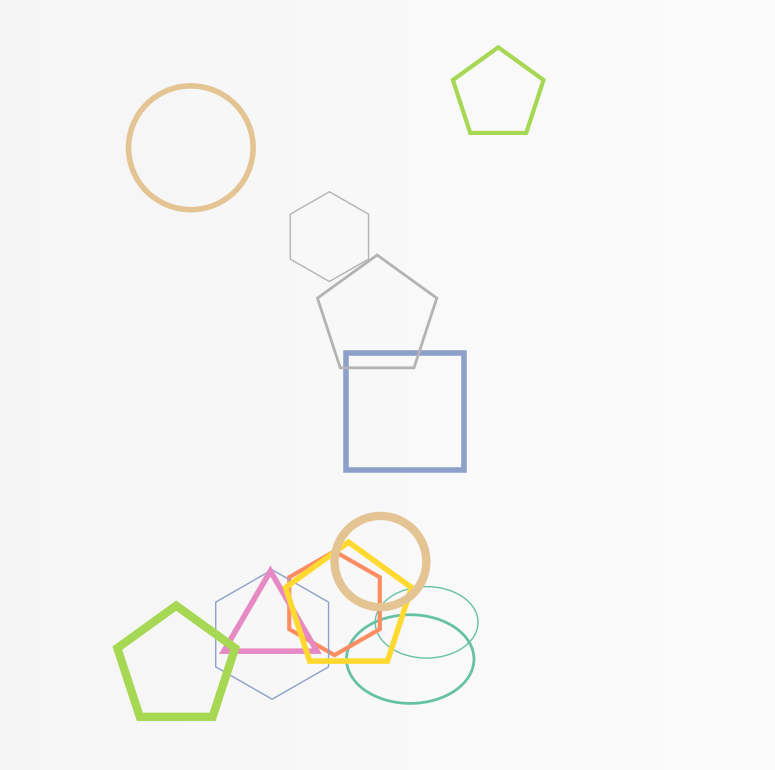[{"shape": "oval", "thickness": 1, "radius": 0.41, "center": [0.529, 0.144]}, {"shape": "oval", "thickness": 0.5, "radius": 0.33, "center": [0.55, 0.192]}, {"shape": "hexagon", "thickness": 1.5, "radius": 0.34, "center": [0.432, 0.217]}, {"shape": "square", "thickness": 2, "radius": 0.38, "center": [0.522, 0.465]}, {"shape": "hexagon", "thickness": 0.5, "radius": 0.42, "center": [0.351, 0.176]}, {"shape": "triangle", "thickness": 2, "radius": 0.35, "center": [0.349, 0.189]}, {"shape": "pentagon", "thickness": 1.5, "radius": 0.31, "center": [0.643, 0.877]}, {"shape": "pentagon", "thickness": 3, "radius": 0.4, "center": [0.227, 0.134]}, {"shape": "pentagon", "thickness": 2, "radius": 0.43, "center": [0.45, 0.211]}, {"shape": "circle", "thickness": 2, "radius": 0.4, "center": [0.246, 0.808]}, {"shape": "circle", "thickness": 3, "radius": 0.3, "center": [0.491, 0.271]}, {"shape": "pentagon", "thickness": 1, "radius": 0.4, "center": [0.487, 0.588]}, {"shape": "hexagon", "thickness": 0.5, "radius": 0.29, "center": [0.425, 0.693]}]